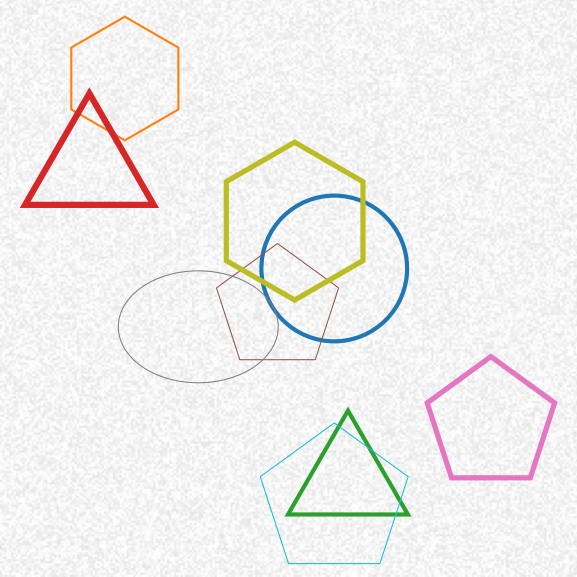[{"shape": "circle", "thickness": 2, "radius": 0.63, "center": [0.579, 0.534]}, {"shape": "hexagon", "thickness": 1, "radius": 0.54, "center": [0.216, 0.863]}, {"shape": "triangle", "thickness": 2, "radius": 0.6, "center": [0.603, 0.168]}, {"shape": "triangle", "thickness": 3, "radius": 0.64, "center": [0.155, 0.709]}, {"shape": "pentagon", "thickness": 0.5, "radius": 0.56, "center": [0.481, 0.466]}, {"shape": "pentagon", "thickness": 2.5, "radius": 0.58, "center": [0.85, 0.266]}, {"shape": "oval", "thickness": 0.5, "radius": 0.69, "center": [0.343, 0.433]}, {"shape": "hexagon", "thickness": 2.5, "radius": 0.68, "center": [0.51, 0.616]}, {"shape": "pentagon", "thickness": 0.5, "radius": 0.67, "center": [0.579, 0.132]}]